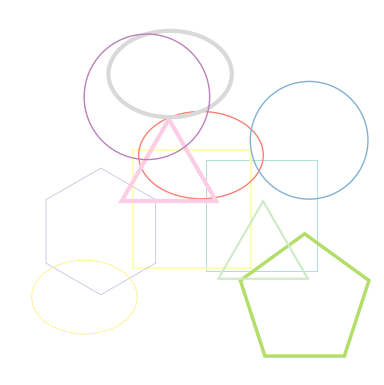[{"shape": "square", "thickness": 0.5, "radius": 0.72, "center": [0.68, 0.44]}, {"shape": "square", "thickness": 1.5, "radius": 0.76, "center": [0.499, 0.457]}, {"shape": "hexagon", "thickness": 0.5, "radius": 0.82, "center": [0.262, 0.399]}, {"shape": "oval", "thickness": 1, "radius": 0.81, "center": [0.522, 0.597]}, {"shape": "circle", "thickness": 1, "radius": 0.76, "center": [0.803, 0.636]}, {"shape": "pentagon", "thickness": 2.5, "radius": 0.88, "center": [0.791, 0.217]}, {"shape": "triangle", "thickness": 3, "radius": 0.71, "center": [0.439, 0.549]}, {"shape": "oval", "thickness": 3, "radius": 0.8, "center": [0.442, 0.808]}, {"shape": "circle", "thickness": 1, "radius": 0.82, "center": [0.382, 0.749]}, {"shape": "triangle", "thickness": 1.5, "radius": 0.67, "center": [0.683, 0.343]}, {"shape": "oval", "thickness": 0.5, "radius": 0.68, "center": [0.219, 0.228]}]